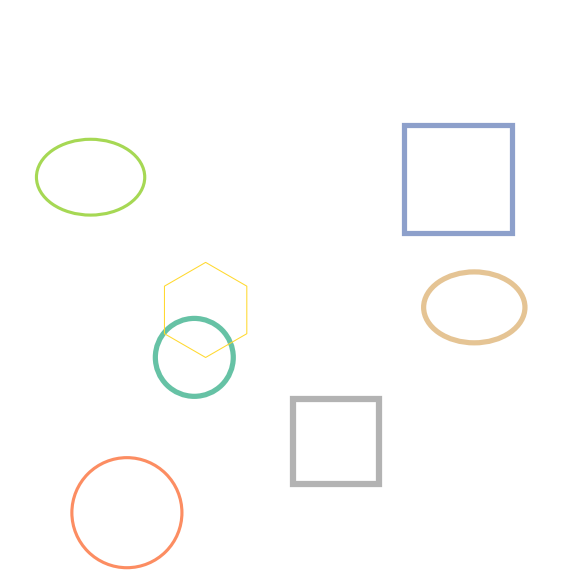[{"shape": "circle", "thickness": 2.5, "radius": 0.34, "center": [0.336, 0.38]}, {"shape": "circle", "thickness": 1.5, "radius": 0.48, "center": [0.22, 0.111]}, {"shape": "square", "thickness": 2.5, "radius": 0.47, "center": [0.793, 0.689]}, {"shape": "oval", "thickness": 1.5, "radius": 0.47, "center": [0.157, 0.692]}, {"shape": "hexagon", "thickness": 0.5, "radius": 0.41, "center": [0.356, 0.462]}, {"shape": "oval", "thickness": 2.5, "radius": 0.44, "center": [0.821, 0.467]}, {"shape": "square", "thickness": 3, "radius": 0.37, "center": [0.582, 0.235]}]